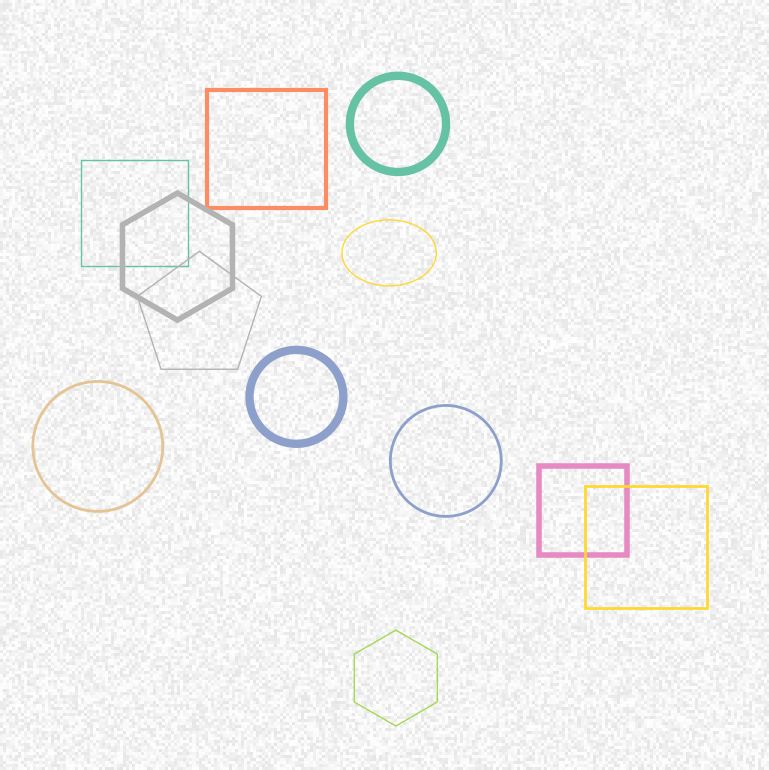[{"shape": "square", "thickness": 0.5, "radius": 0.35, "center": [0.175, 0.723]}, {"shape": "circle", "thickness": 3, "radius": 0.31, "center": [0.517, 0.839]}, {"shape": "square", "thickness": 1.5, "radius": 0.39, "center": [0.347, 0.807]}, {"shape": "circle", "thickness": 1, "radius": 0.36, "center": [0.579, 0.401]}, {"shape": "circle", "thickness": 3, "radius": 0.3, "center": [0.385, 0.485]}, {"shape": "square", "thickness": 2, "radius": 0.29, "center": [0.757, 0.337]}, {"shape": "hexagon", "thickness": 0.5, "radius": 0.31, "center": [0.514, 0.119]}, {"shape": "square", "thickness": 1, "radius": 0.4, "center": [0.839, 0.29]}, {"shape": "oval", "thickness": 0.5, "radius": 0.31, "center": [0.505, 0.672]}, {"shape": "circle", "thickness": 1, "radius": 0.42, "center": [0.127, 0.42]}, {"shape": "pentagon", "thickness": 0.5, "radius": 0.42, "center": [0.259, 0.589]}, {"shape": "hexagon", "thickness": 2, "radius": 0.41, "center": [0.23, 0.667]}]